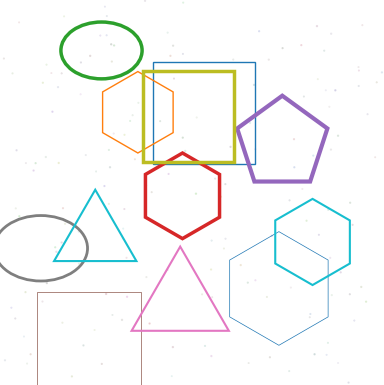[{"shape": "hexagon", "thickness": 0.5, "radius": 0.74, "center": [0.724, 0.251]}, {"shape": "square", "thickness": 1, "radius": 0.66, "center": [0.529, 0.707]}, {"shape": "hexagon", "thickness": 1, "radius": 0.53, "center": [0.358, 0.708]}, {"shape": "oval", "thickness": 2.5, "radius": 0.53, "center": [0.264, 0.869]}, {"shape": "hexagon", "thickness": 2.5, "radius": 0.56, "center": [0.474, 0.491]}, {"shape": "pentagon", "thickness": 3, "radius": 0.62, "center": [0.733, 0.628]}, {"shape": "square", "thickness": 0.5, "radius": 0.68, "center": [0.231, 0.106]}, {"shape": "triangle", "thickness": 1.5, "radius": 0.73, "center": [0.468, 0.214]}, {"shape": "oval", "thickness": 2, "radius": 0.61, "center": [0.106, 0.355]}, {"shape": "square", "thickness": 2.5, "radius": 0.59, "center": [0.49, 0.696]}, {"shape": "hexagon", "thickness": 1.5, "radius": 0.56, "center": [0.812, 0.372]}, {"shape": "triangle", "thickness": 1.5, "radius": 0.62, "center": [0.247, 0.384]}]